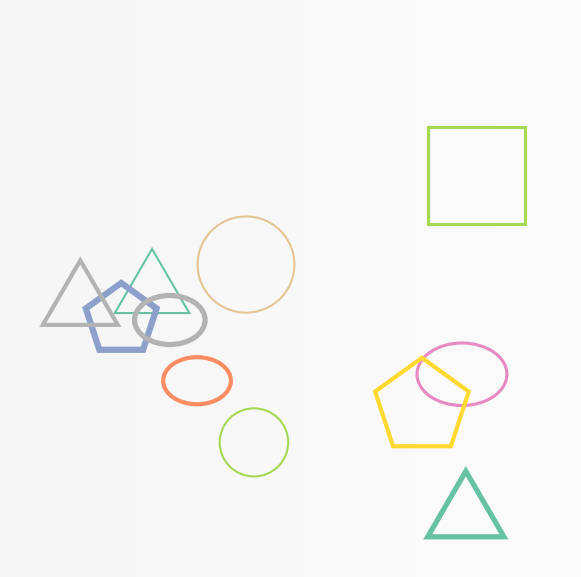[{"shape": "triangle", "thickness": 1, "radius": 0.37, "center": [0.262, 0.494]}, {"shape": "triangle", "thickness": 2.5, "radius": 0.38, "center": [0.801, 0.107]}, {"shape": "oval", "thickness": 2, "radius": 0.29, "center": [0.339, 0.34]}, {"shape": "pentagon", "thickness": 3, "radius": 0.32, "center": [0.209, 0.445]}, {"shape": "oval", "thickness": 1.5, "radius": 0.39, "center": [0.795, 0.351]}, {"shape": "square", "thickness": 1.5, "radius": 0.42, "center": [0.82, 0.695]}, {"shape": "circle", "thickness": 1, "radius": 0.29, "center": [0.437, 0.233]}, {"shape": "pentagon", "thickness": 2, "radius": 0.42, "center": [0.726, 0.295]}, {"shape": "circle", "thickness": 1, "radius": 0.42, "center": [0.423, 0.541]}, {"shape": "triangle", "thickness": 2, "radius": 0.37, "center": [0.138, 0.474]}, {"shape": "oval", "thickness": 2.5, "radius": 0.3, "center": [0.292, 0.445]}]